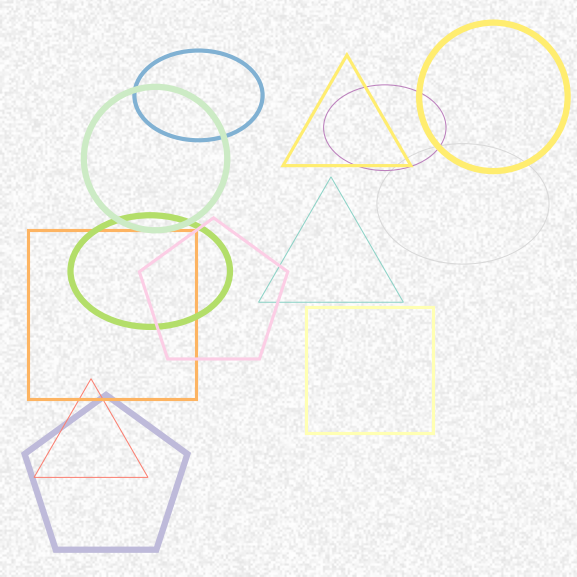[{"shape": "triangle", "thickness": 0.5, "radius": 0.72, "center": [0.573, 0.548]}, {"shape": "square", "thickness": 1.5, "radius": 0.55, "center": [0.64, 0.359]}, {"shape": "pentagon", "thickness": 3, "radius": 0.74, "center": [0.184, 0.167]}, {"shape": "triangle", "thickness": 0.5, "radius": 0.57, "center": [0.158, 0.229]}, {"shape": "oval", "thickness": 2, "radius": 0.55, "center": [0.344, 0.834]}, {"shape": "square", "thickness": 1.5, "radius": 0.73, "center": [0.194, 0.454]}, {"shape": "oval", "thickness": 3, "radius": 0.69, "center": [0.26, 0.53]}, {"shape": "pentagon", "thickness": 1.5, "radius": 0.68, "center": [0.37, 0.487]}, {"shape": "oval", "thickness": 0.5, "radius": 0.75, "center": [0.802, 0.646]}, {"shape": "oval", "thickness": 0.5, "radius": 0.53, "center": [0.666, 0.778]}, {"shape": "circle", "thickness": 3, "radius": 0.62, "center": [0.269, 0.725]}, {"shape": "circle", "thickness": 3, "radius": 0.64, "center": [0.854, 0.831]}, {"shape": "triangle", "thickness": 1.5, "radius": 0.64, "center": [0.601, 0.776]}]